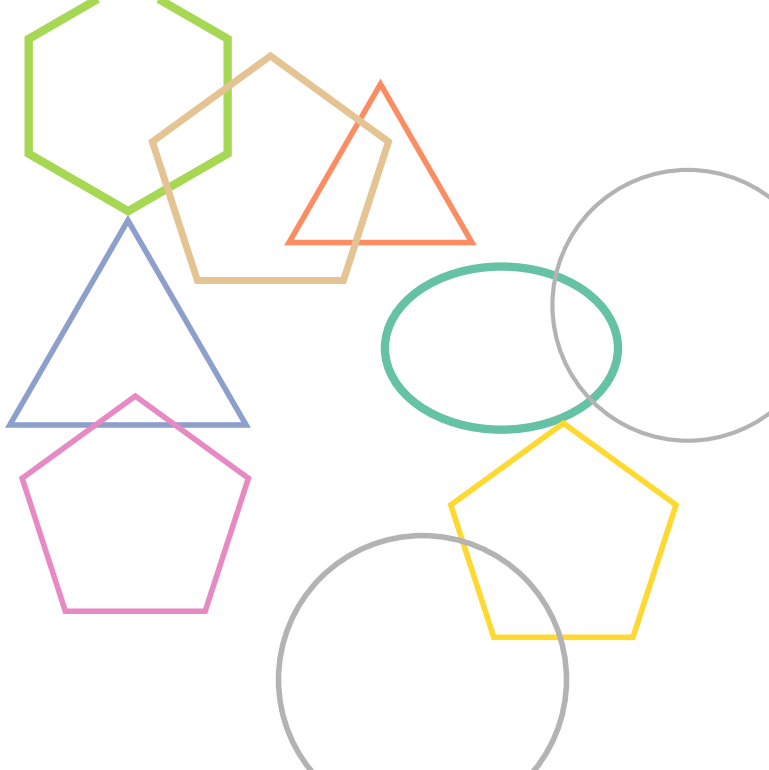[{"shape": "oval", "thickness": 3, "radius": 0.76, "center": [0.651, 0.548]}, {"shape": "triangle", "thickness": 2, "radius": 0.69, "center": [0.494, 0.754]}, {"shape": "triangle", "thickness": 2, "radius": 0.89, "center": [0.166, 0.537]}, {"shape": "pentagon", "thickness": 2, "radius": 0.77, "center": [0.176, 0.331]}, {"shape": "hexagon", "thickness": 3, "radius": 0.75, "center": [0.166, 0.875]}, {"shape": "pentagon", "thickness": 2, "radius": 0.77, "center": [0.732, 0.297]}, {"shape": "pentagon", "thickness": 2.5, "radius": 0.81, "center": [0.351, 0.766]}, {"shape": "circle", "thickness": 2, "radius": 0.94, "center": [0.549, 0.117]}, {"shape": "circle", "thickness": 1.5, "radius": 0.88, "center": [0.893, 0.603]}]